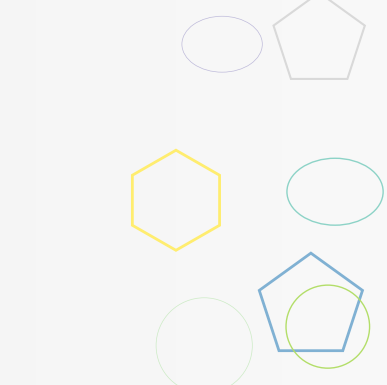[{"shape": "oval", "thickness": 1, "radius": 0.62, "center": [0.865, 0.502]}, {"shape": "oval", "thickness": 0.5, "radius": 0.52, "center": [0.573, 0.885]}, {"shape": "pentagon", "thickness": 2, "radius": 0.7, "center": [0.802, 0.202]}, {"shape": "circle", "thickness": 1, "radius": 0.54, "center": [0.846, 0.152]}, {"shape": "pentagon", "thickness": 1.5, "radius": 0.62, "center": [0.824, 0.895]}, {"shape": "circle", "thickness": 0.5, "radius": 0.62, "center": [0.527, 0.102]}, {"shape": "hexagon", "thickness": 2, "radius": 0.65, "center": [0.454, 0.48]}]